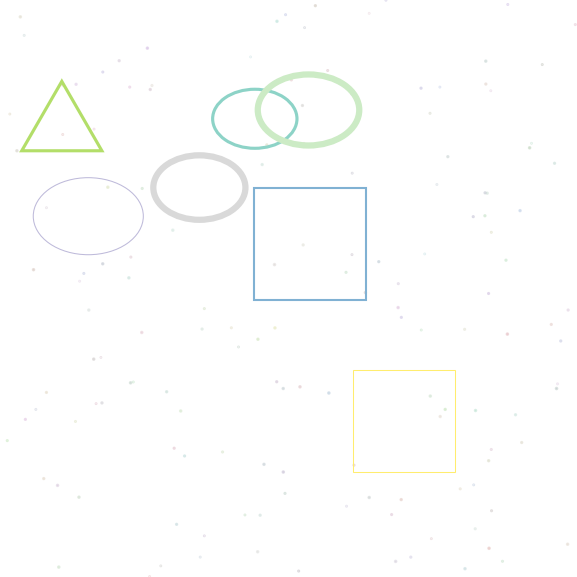[{"shape": "oval", "thickness": 1.5, "radius": 0.37, "center": [0.441, 0.793]}, {"shape": "oval", "thickness": 0.5, "radius": 0.48, "center": [0.153, 0.625]}, {"shape": "square", "thickness": 1, "radius": 0.48, "center": [0.536, 0.576]}, {"shape": "triangle", "thickness": 1.5, "radius": 0.4, "center": [0.107, 0.778]}, {"shape": "oval", "thickness": 3, "radius": 0.4, "center": [0.345, 0.674]}, {"shape": "oval", "thickness": 3, "radius": 0.44, "center": [0.534, 0.809]}, {"shape": "square", "thickness": 0.5, "radius": 0.44, "center": [0.7, 0.27]}]